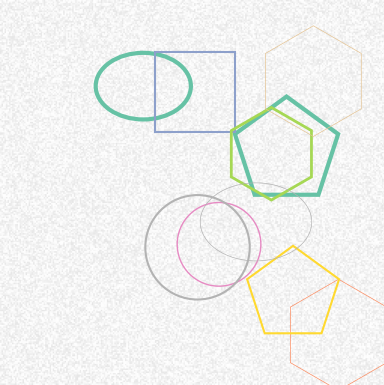[{"shape": "pentagon", "thickness": 3, "radius": 0.7, "center": [0.744, 0.608]}, {"shape": "oval", "thickness": 3, "radius": 0.62, "center": [0.372, 0.776]}, {"shape": "hexagon", "thickness": 0.5, "radius": 0.72, "center": [0.879, 0.13]}, {"shape": "square", "thickness": 1.5, "radius": 0.52, "center": [0.506, 0.762]}, {"shape": "circle", "thickness": 1, "radius": 0.54, "center": [0.569, 0.365]}, {"shape": "hexagon", "thickness": 2, "radius": 0.6, "center": [0.705, 0.601]}, {"shape": "pentagon", "thickness": 1.5, "radius": 0.63, "center": [0.761, 0.236]}, {"shape": "hexagon", "thickness": 0.5, "radius": 0.72, "center": [0.814, 0.789]}, {"shape": "oval", "thickness": 0.5, "radius": 0.72, "center": [0.665, 0.424]}, {"shape": "circle", "thickness": 1.5, "radius": 0.68, "center": [0.513, 0.358]}]